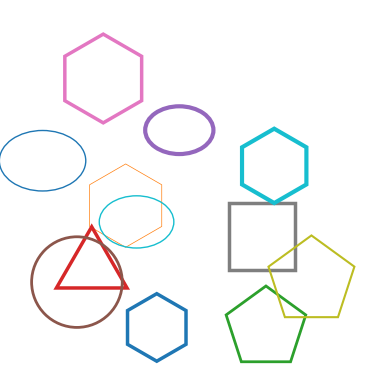[{"shape": "hexagon", "thickness": 2.5, "radius": 0.44, "center": [0.407, 0.149]}, {"shape": "oval", "thickness": 1, "radius": 0.56, "center": [0.111, 0.583]}, {"shape": "hexagon", "thickness": 0.5, "radius": 0.54, "center": [0.326, 0.466]}, {"shape": "pentagon", "thickness": 2, "radius": 0.54, "center": [0.691, 0.148]}, {"shape": "triangle", "thickness": 2.5, "radius": 0.53, "center": [0.238, 0.305]}, {"shape": "oval", "thickness": 3, "radius": 0.44, "center": [0.466, 0.662]}, {"shape": "circle", "thickness": 2, "radius": 0.59, "center": [0.2, 0.267]}, {"shape": "hexagon", "thickness": 2.5, "radius": 0.58, "center": [0.268, 0.796]}, {"shape": "square", "thickness": 2.5, "radius": 0.43, "center": [0.68, 0.386]}, {"shape": "pentagon", "thickness": 1.5, "radius": 0.59, "center": [0.809, 0.271]}, {"shape": "hexagon", "thickness": 3, "radius": 0.48, "center": [0.712, 0.569]}, {"shape": "oval", "thickness": 1, "radius": 0.48, "center": [0.355, 0.424]}]